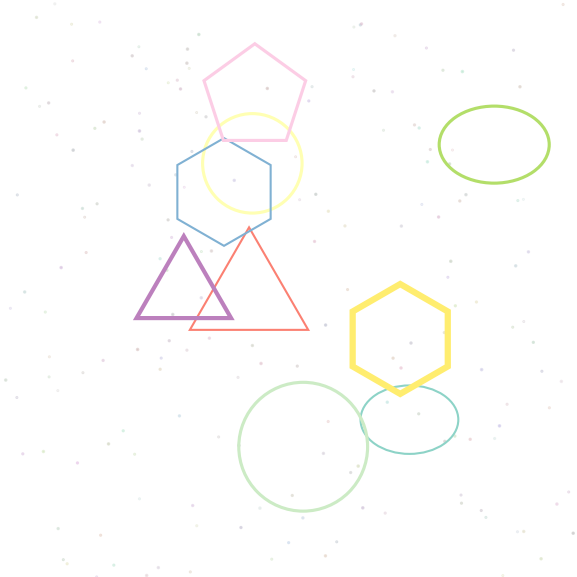[{"shape": "oval", "thickness": 1, "radius": 0.42, "center": [0.709, 0.272]}, {"shape": "circle", "thickness": 1.5, "radius": 0.43, "center": [0.437, 0.716]}, {"shape": "triangle", "thickness": 1, "radius": 0.59, "center": [0.431, 0.487]}, {"shape": "hexagon", "thickness": 1, "radius": 0.47, "center": [0.388, 0.667]}, {"shape": "oval", "thickness": 1.5, "radius": 0.48, "center": [0.856, 0.749]}, {"shape": "pentagon", "thickness": 1.5, "radius": 0.46, "center": [0.441, 0.831]}, {"shape": "triangle", "thickness": 2, "radius": 0.47, "center": [0.318, 0.496]}, {"shape": "circle", "thickness": 1.5, "radius": 0.56, "center": [0.525, 0.226]}, {"shape": "hexagon", "thickness": 3, "radius": 0.48, "center": [0.693, 0.412]}]